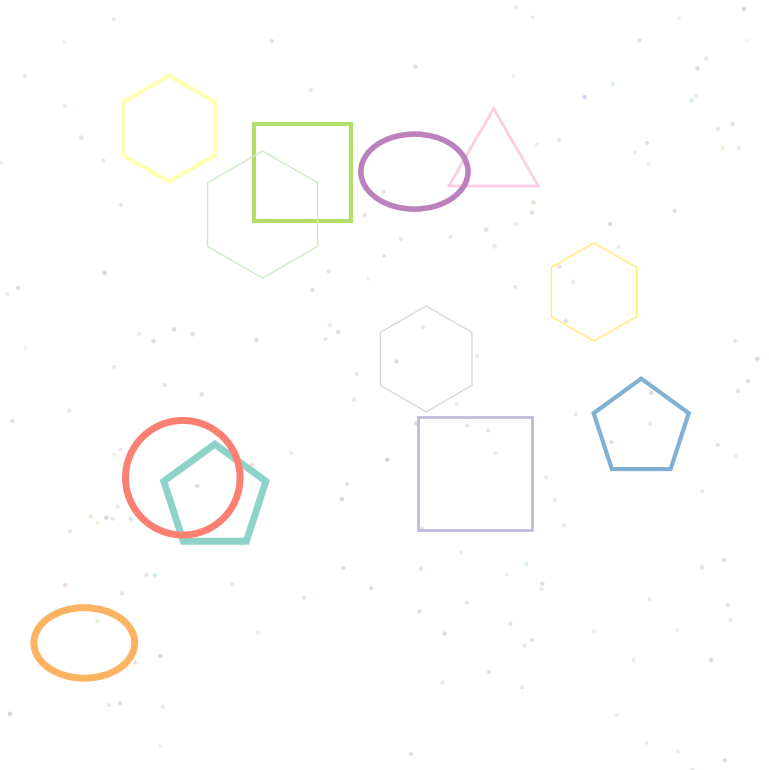[{"shape": "pentagon", "thickness": 2.5, "radius": 0.35, "center": [0.279, 0.353]}, {"shape": "hexagon", "thickness": 1.5, "radius": 0.34, "center": [0.22, 0.833]}, {"shape": "square", "thickness": 1, "radius": 0.37, "center": [0.617, 0.385]}, {"shape": "circle", "thickness": 2.5, "radius": 0.37, "center": [0.237, 0.38]}, {"shape": "pentagon", "thickness": 1.5, "radius": 0.32, "center": [0.833, 0.443]}, {"shape": "oval", "thickness": 2.5, "radius": 0.33, "center": [0.109, 0.165]}, {"shape": "square", "thickness": 1.5, "radius": 0.31, "center": [0.393, 0.776]}, {"shape": "triangle", "thickness": 1, "radius": 0.34, "center": [0.641, 0.792]}, {"shape": "hexagon", "thickness": 0.5, "radius": 0.34, "center": [0.553, 0.534]}, {"shape": "oval", "thickness": 2, "radius": 0.35, "center": [0.538, 0.777]}, {"shape": "hexagon", "thickness": 0.5, "radius": 0.41, "center": [0.341, 0.721]}, {"shape": "hexagon", "thickness": 0.5, "radius": 0.32, "center": [0.771, 0.621]}]